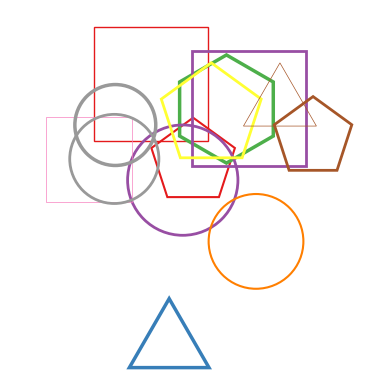[{"shape": "square", "thickness": 1, "radius": 0.74, "center": [0.392, 0.781]}, {"shape": "pentagon", "thickness": 1.5, "radius": 0.57, "center": [0.502, 0.58]}, {"shape": "triangle", "thickness": 2.5, "radius": 0.6, "center": [0.439, 0.105]}, {"shape": "hexagon", "thickness": 2.5, "radius": 0.7, "center": [0.588, 0.717]}, {"shape": "circle", "thickness": 2, "radius": 0.72, "center": [0.475, 0.532]}, {"shape": "square", "thickness": 2, "radius": 0.74, "center": [0.646, 0.719]}, {"shape": "circle", "thickness": 1.5, "radius": 0.62, "center": [0.665, 0.373]}, {"shape": "pentagon", "thickness": 2, "radius": 0.68, "center": [0.549, 0.701]}, {"shape": "triangle", "thickness": 0.5, "radius": 0.55, "center": [0.727, 0.727]}, {"shape": "pentagon", "thickness": 2, "radius": 0.53, "center": [0.813, 0.643]}, {"shape": "square", "thickness": 0.5, "radius": 0.55, "center": [0.231, 0.586]}, {"shape": "circle", "thickness": 2, "radius": 0.58, "center": [0.297, 0.587]}, {"shape": "circle", "thickness": 2.5, "radius": 0.53, "center": [0.3, 0.675]}]